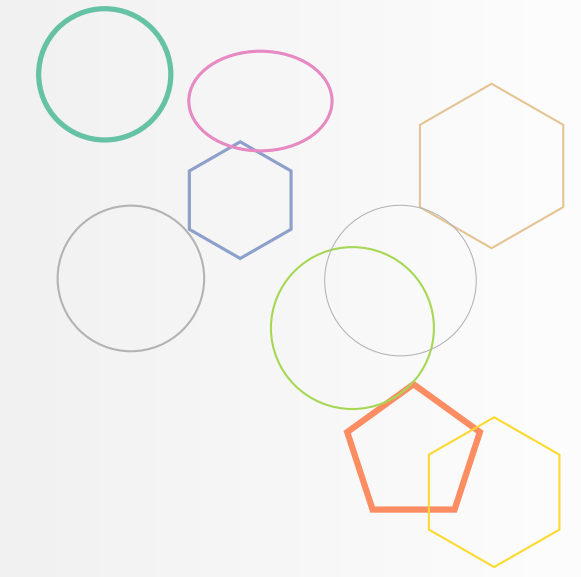[{"shape": "circle", "thickness": 2.5, "radius": 0.57, "center": [0.18, 0.87]}, {"shape": "pentagon", "thickness": 3, "radius": 0.6, "center": [0.712, 0.214]}, {"shape": "hexagon", "thickness": 1.5, "radius": 0.51, "center": [0.413, 0.653]}, {"shape": "oval", "thickness": 1.5, "radius": 0.62, "center": [0.448, 0.824]}, {"shape": "circle", "thickness": 1, "radius": 0.7, "center": [0.606, 0.431]}, {"shape": "hexagon", "thickness": 1, "radius": 0.65, "center": [0.85, 0.147]}, {"shape": "hexagon", "thickness": 1, "radius": 0.71, "center": [0.846, 0.712]}, {"shape": "circle", "thickness": 1, "radius": 0.63, "center": [0.225, 0.517]}, {"shape": "circle", "thickness": 0.5, "radius": 0.65, "center": [0.689, 0.513]}]